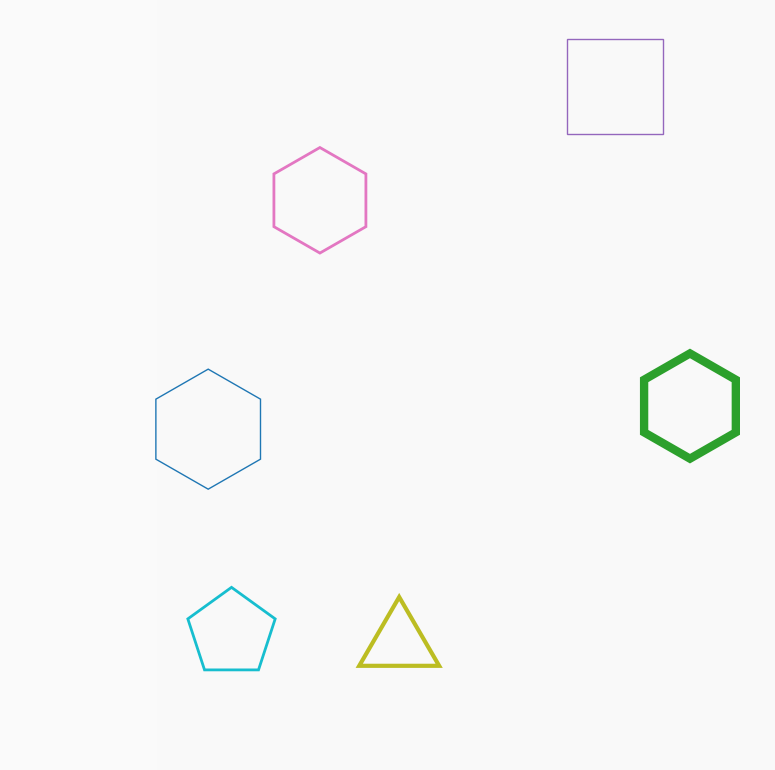[{"shape": "hexagon", "thickness": 0.5, "radius": 0.39, "center": [0.269, 0.443]}, {"shape": "hexagon", "thickness": 3, "radius": 0.34, "center": [0.89, 0.473]}, {"shape": "square", "thickness": 0.5, "radius": 0.31, "center": [0.794, 0.887]}, {"shape": "hexagon", "thickness": 1, "radius": 0.34, "center": [0.413, 0.74]}, {"shape": "triangle", "thickness": 1.5, "radius": 0.3, "center": [0.515, 0.165]}, {"shape": "pentagon", "thickness": 1, "radius": 0.3, "center": [0.299, 0.178]}]